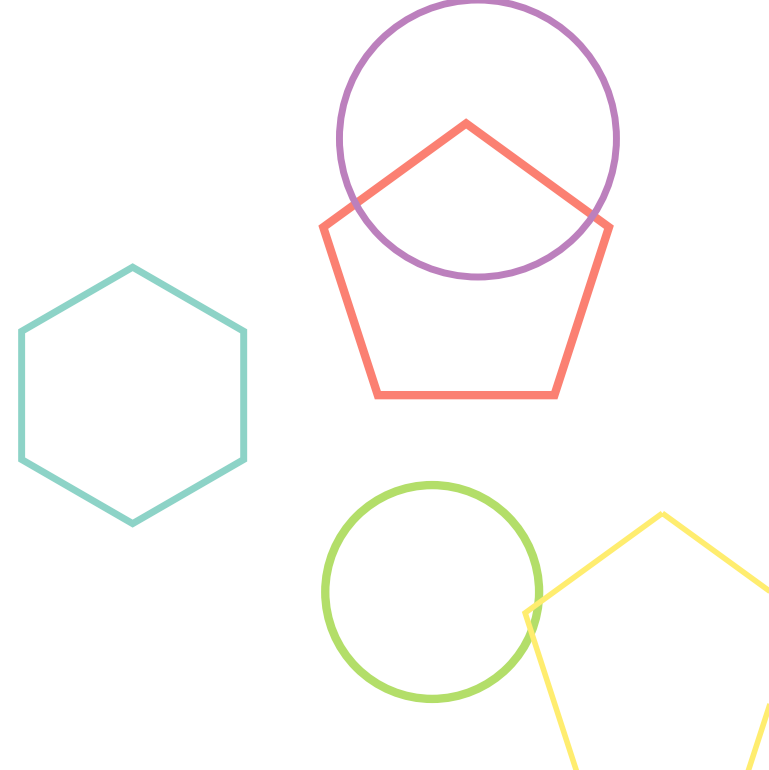[{"shape": "hexagon", "thickness": 2.5, "radius": 0.83, "center": [0.172, 0.486]}, {"shape": "pentagon", "thickness": 3, "radius": 0.98, "center": [0.605, 0.645]}, {"shape": "circle", "thickness": 3, "radius": 0.69, "center": [0.561, 0.231]}, {"shape": "circle", "thickness": 2.5, "radius": 0.9, "center": [0.621, 0.82]}, {"shape": "pentagon", "thickness": 2, "radius": 0.94, "center": [0.86, 0.146]}]